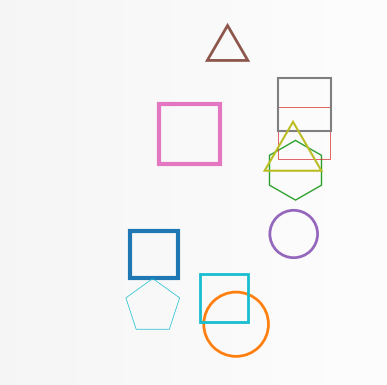[{"shape": "square", "thickness": 3, "radius": 0.31, "center": [0.399, 0.339]}, {"shape": "circle", "thickness": 2, "radius": 0.42, "center": [0.609, 0.158]}, {"shape": "hexagon", "thickness": 1, "radius": 0.39, "center": [0.763, 0.558]}, {"shape": "square", "thickness": 0.5, "radius": 0.34, "center": [0.784, 0.655]}, {"shape": "circle", "thickness": 2, "radius": 0.31, "center": [0.758, 0.392]}, {"shape": "triangle", "thickness": 2, "radius": 0.3, "center": [0.587, 0.873]}, {"shape": "square", "thickness": 3, "radius": 0.39, "center": [0.489, 0.652]}, {"shape": "square", "thickness": 1.5, "radius": 0.35, "center": [0.786, 0.728]}, {"shape": "triangle", "thickness": 1.5, "radius": 0.42, "center": [0.756, 0.599]}, {"shape": "pentagon", "thickness": 0.5, "radius": 0.36, "center": [0.394, 0.204]}, {"shape": "square", "thickness": 2, "radius": 0.31, "center": [0.578, 0.225]}]